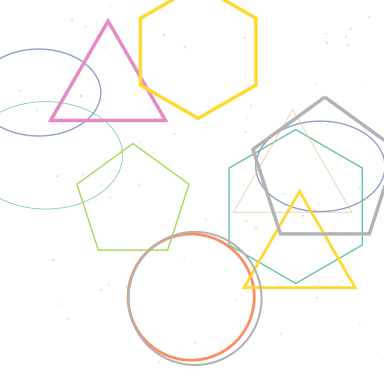[{"shape": "oval", "thickness": 0.5, "radius": 1.0, "center": [0.119, 0.596]}, {"shape": "hexagon", "thickness": 1, "radius": 1.0, "center": [0.768, 0.464]}, {"shape": "circle", "thickness": 2, "radius": 0.82, "center": [0.497, 0.228]}, {"shape": "oval", "thickness": 1, "radius": 0.84, "center": [0.832, 0.568]}, {"shape": "oval", "thickness": 1, "radius": 0.81, "center": [0.1, 0.76]}, {"shape": "triangle", "thickness": 2.5, "radius": 0.86, "center": [0.281, 0.773]}, {"shape": "pentagon", "thickness": 1, "radius": 0.77, "center": [0.345, 0.474]}, {"shape": "hexagon", "thickness": 2.5, "radius": 0.87, "center": [0.515, 0.866]}, {"shape": "triangle", "thickness": 2, "radius": 0.83, "center": [0.778, 0.336]}, {"shape": "triangle", "thickness": 0.5, "radius": 0.89, "center": [0.76, 0.538]}, {"shape": "circle", "thickness": 1.5, "radius": 0.86, "center": [0.506, 0.225]}, {"shape": "pentagon", "thickness": 2.5, "radius": 0.98, "center": [0.844, 0.551]}]